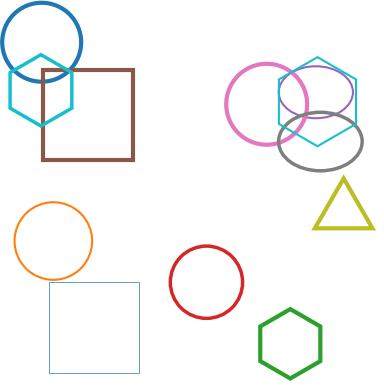[{"shape": "circle", "thickness": 3, "radius": 0.51, "center": [0.108, 0.89]}, {"shape": "square", "thickness": 0.5, "radius": 0.58, "center": [0.244, 0.149]}, {"shape": "circle", "thickness": 1.5, "radius": 0.5, "center": [0.139, 0.374]}, {"shape": "hexagon", "thickness": 3, "radius": 0.45, "center": [0.754, 0.107]}, {"shape": "circle", "thickness": 2.5, "radius": 0.47, "center": [0.536, 0.267]}, {"shape": "oval", "thickness": 1.5, "radius": 0.48, "center": [0.82, 0.76]}, {"shape": "square", "thickness": 3, "radius": 0.58, "center": [0.229, 0.701]}, {"shape": "circle", "thickness": 3, "radius": 0.53, "center": [0.693, 0.729]}, {"shape": "oval", "thickness": 2.5, "radius": 0.54, "center": [0.832, 0.632]}, {"shape": "triangle", "thickness": 3, "radius": 0.43, "center": [0.893, 0.45]}, {"shape": "hexagon", "thickness": 1.5, "radius": 0.58, "center": [0.825, 0.736]}, {"shape": "hexagon", "thickness": 2.5, "radius": 0.46, "center": [0.106, 0.765]}]